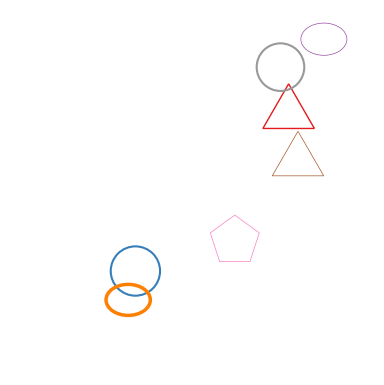[{"shape": "triangle", "thickness": 1, "radius": 0.39, "center": [0.75, 0.705]}, {"shape": "circle", "thickness": 1.5, "radius": 0.32, "center": [0.352, 0.296]}, {"shape": "oval", "thickness": 0.5, "radius": 0.3, "center": [0.841, 0.898]}, {"shape": "oval", "thickness": 2.5, "radius": 0.29, "center": [0.333, 0.221]}, {"shape": "triangle", "thickness": 0.5, "radius": 0.39, "center": [0.774, 0.582]}, {"shape": "pentagon", "thickness": 0.5, "radius": 0.33, "center": [0.61, 0.374]}, {"shape": "circle", "thickness": 1.5, "radius": 0.31, "center": [0.729, 0.826]}]